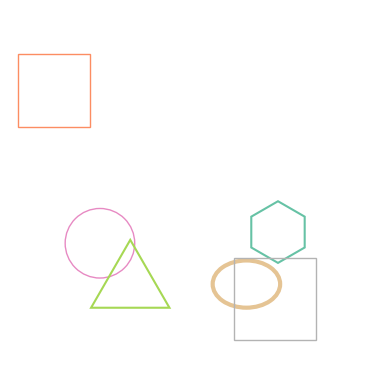[{"shape": "hexagon", "thickness": 1.5, "radius": 0.4, "center": [0.722, 0.397]}, {"shape": "square", "thickness": 1, "radius": 0.47, "center": [0.14, 0.765]}, {"shape": "circle", "thickness": 1, "radius": 0.45, "center": [0.26, 0.368]}, {"shape": "triangle", "thickness": 1.5, "radius": 0.59, "center": [0.338, 0.259]}, {"shape": "oval", "thickness": 3, "radius": 0.44, "center": [0.64, 0.262]}, {"shape": "square", "thickness": 1, "radius": 0.53, "center": [0.714, 0.223]}]